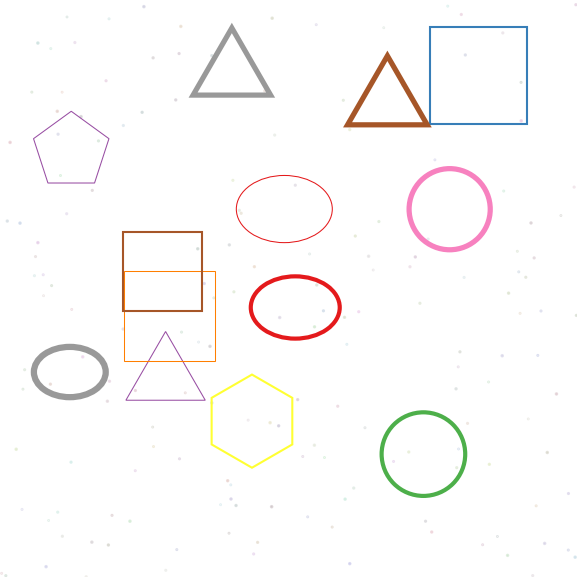[{"shape": "oval", "thickness": 2, "radius": 0.39, "center": [0.511, 0.467]}, {"shape": "oval", "thickness": 0.5, "radius": 0.42, "center": [0.492, 0.637]}, {"shape": "square", "thickness": 1, "radius": 0.42, "center": [0.828, 0.869]}, {"shape": "circle", "thickness": 2, "radius": 0.36, "center": [0.733, 0.213]}, {"shape": "triangle", "thickness": 0.5, "radius": 0.4, "center": [0.287, 0.346]}, {"shape": "pentagon", "thickness": 0.5, "radius": 0.34, "center": [0.123, 0.738]}, {"shape": "square", "thickness": 0.5, "radius": 0.39, "center": [0.294, 0.452]}, {"shape": "hexagon", "thickness": 1, "radius": 0.4, "center": [0.436, 0.27]}, {"shape": "triangle", "thickness": 2.5, "radius": 0.4, "center": [0.671, 0.823]}, {"shape": "square", "thickness": 1, "radius": 0.34, "center": [0.281, 0.529]}, {"shape": "circle", "thickness": 2.5, "radius": 0.35, "center": [0.779, 0.637]}, {"shape": "triangle", "thickness": 2.5, "radius": 0.39, "center": [0.401, 0.873]}, {"shape": "oval", "thickness": 3, "radius": 0.31, "center": [0.121, 0.355]}]